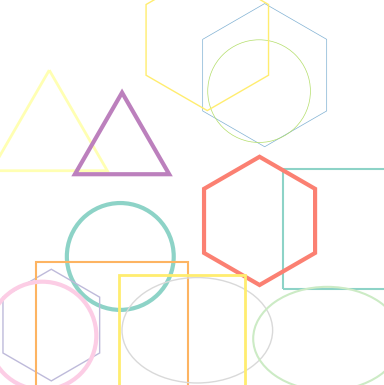[{"shape": "circle", "thickness": 3, "radius": 0.69, "center": [0.312, 0.334]}, {"shape": "square", "thickness": 1.5, "radius": 0.78, "center": [0.892, 0.405]}, {"shape": "triangle", "thickness": 2, "radius": 0.87, "center": [0.128, 0.644]}, {"shape": "hexagon", "thickness": 1, "radius": 0.72, "center": [0.133, 0.156]}, {"shape": "hexagon", "thickness": 3, "radius": 0.83, "center": [0.674, 0.426]}, {"shape": "hexagon", "thickness": 0.5, "radius": 0.93, "center": [0.687, 0.805]}, {"shape": "square", "thickness": 1.5, "radius": 0.99, "center": [0.291, 0.12]}, {"shape": "circle", "thickness": 0.5, "radius": 0.67, "center": [0.673, 0.763]}, {"shape": "circle", "thickness": 3, "radius": 0.7, "center": [0.11, 0.128]}, {"shape": "oval", "thickness": 1, "radius": 0.98, "center": [0.513, 0.142]}, {"shape": "triangle", "thickness": 3, "radius": 0.71, "center": [0.317, 0.618]}, {"shape": "oval", "thickness": 1.5, "radius": 0.96, "center": [0.85, 0.12]}, {"shape": "hexagon", "thickness": 1, "radius": 0.92, "center": [0.538, 0.896]}, {"shape": "square", "thickness": 2, "radius": 0.82, "center": [0.472, 0.123]}]